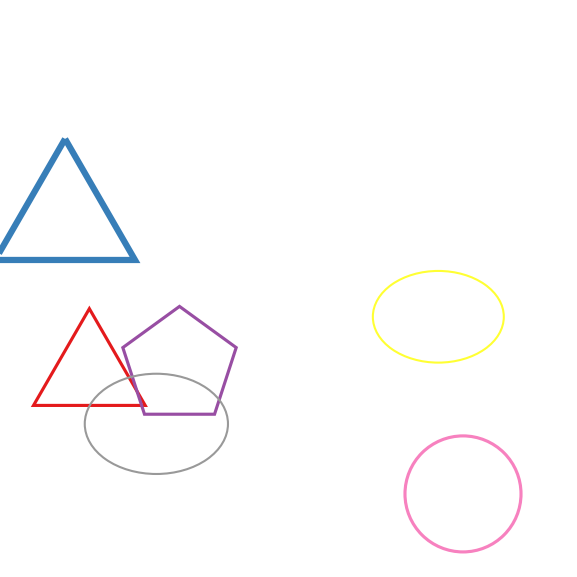[{"shape": "triangle", "thickness": 1.5, "radius": 0.56, "center": [0.155, 0.353]}, {"shape": "triangle", "thickness": 3, "radius": 0.7, "center": [0.113, 0.619]}, {"shape": "pentagon", "thickness": 1.5, "radius": 0.52, "center": [0.311, 0.365]}, {"shape": "oval", "thickness": 1, "radius": 0.57, "center": [0.759, 0.451]}, {"shape": "circle", "thickness": 1.5, "radius": 0.5, "center": [0.802, 0.144]}, {"shape": "oval", "thickness": 1, "radius": 0.62, "center": [0.271, 0.265]}]